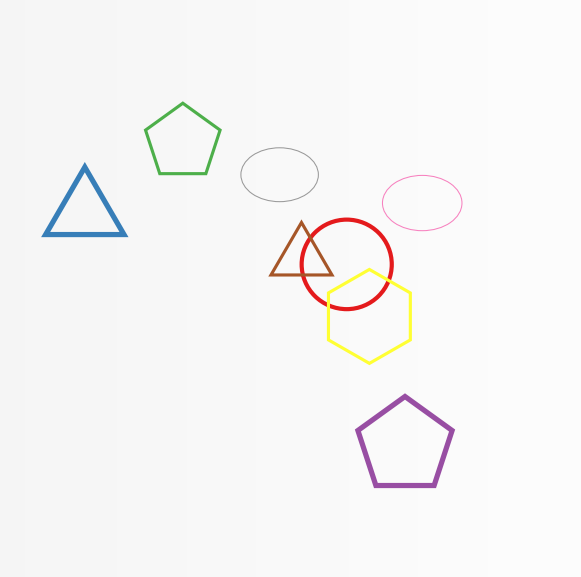[{"shape": "circle", "thickness": 2, "radius": 0.39, "center": [0.596, 0.541]}, {"shape": "triangle", "thickness": 2.5, "radius": 0.39, "center": [0.146, 0.632]}, {"shape": "pentagon", "thickness": 1.5, "radius": 0.34, "center": [0.315, 0.753]}, {"shape": "pentagon", "thickness": 2.5, "radius": 0.43, "center": [0.697, 0.227]}, {"shape": "hexagon", "thickness": 1.5, "radius": 0.41, "center": [0.636, 0.451]}, {"shape": "triangle", "thickness": 1.5, "radius": 0.3, "center": [0.519, 0.553]}, {"shape": "oval", "thickness": 0.5, "radius": 0.34, "center": [0.726, 0.648]}, {"shape": "oval", "thickness": 0.5, "radius": 0.33, "center": [0.481, 0.697]}]